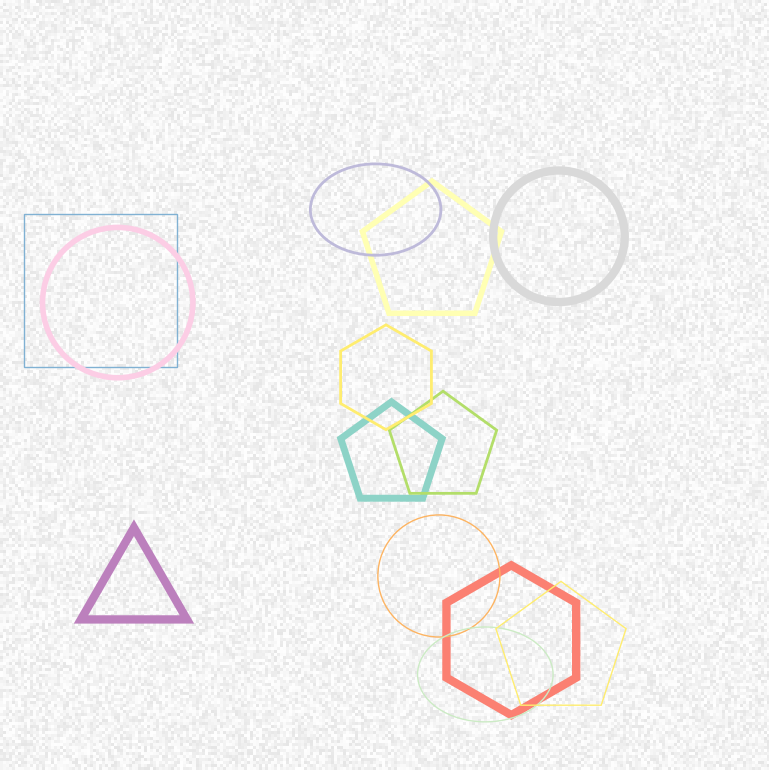[{"shape": "pentagon", "thickness": 2.5, "radius": 0.35, "center": [0.508, 0.409]}, {"shape": "pentagon", "thickness": 2, "radius": 0.47, "center": [0.561, 0.67]}, {"shape": "oval", "thickness": 1, "radius": 0.42, "center": [0.488, 0.728]}, {"shape": "hexagon", "thickness": 3, "radius": 0.49, "center": [0.664, 0.169]}, {"shape": "square", "thickness": 0.5, "radius": 0.5, "center": [0.131, 0.623]}, {"shape": "circle", "thickness": 0.5, "radius": 0.4, "center": [0.57, 0.252]}, {"shape": "pentagon", "thickness": 1, "radius": 0.37, "center": [0.575, 0.419]}, {"shape": "circle", "thickness": 2, "radius": 0.49, "center": [0.153, 0.607]}, {"shape": "circle", "thickness": 3, "radius": 0.43, "center": [0.726, 0.693]}, {"shape": "triangle", "thickness": 3, "radius": 0.4, "center": [0.174, 0.235]}, {"shape": "oval", "thickness": 0.5, "radius": 0.44, "center": [0.63, 0.124]}, {"shape": "hexagon", "thickness": 1, "radius": 0.34, "center": [0.501, 0.51]}, {"shape": "pentagon", "thickness": 0.5, "radius": 0.44, "center": [0.729, 0.156]}]